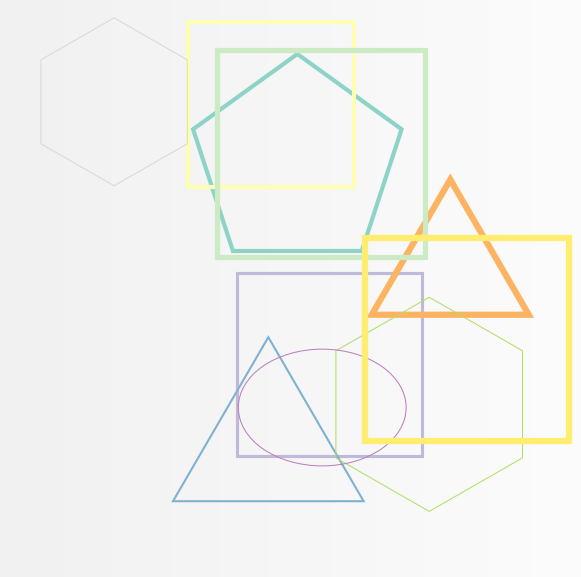[{"shape": "pentagon", "thickness": 2, "radius": 0.94, "center": [0.512, 0.717]}, {"shape": "square", "thickness": 2, "radius": 0.72, "center": [0.466, 0.818]}, {"shape": "square", "thickness": 1.5, "radius": 0.79, "center": [0.567, 0.368]}, {"shape": "triangle", "thickness": 1, "radius": 0.95, "center": [0.462, 0.226]}, {"shape": "triangle", "thickness": 3, "radius": 0.78, "center": [0.775, 0.532]}, {"shape": "hexagon", "thickness": 0.5, "radius": 0.93, "center": [0.738, 0.299]}, {"shape": "hexagon", "thickness": 0.5, "radius": 0.73, "center": [0.196, 0.823]}, {"shape": "oval", "thickness": 0.5, "radius": 0.72, "center": [0.554, 0.293]}, {"shape": "square", "thickness": 2.5, "radius": 0.9, "center": [0.552, 0.733]}, {"shape": "square", "thickness": 3, "radius": 0.88, "center": [0.803, 0.412]}]